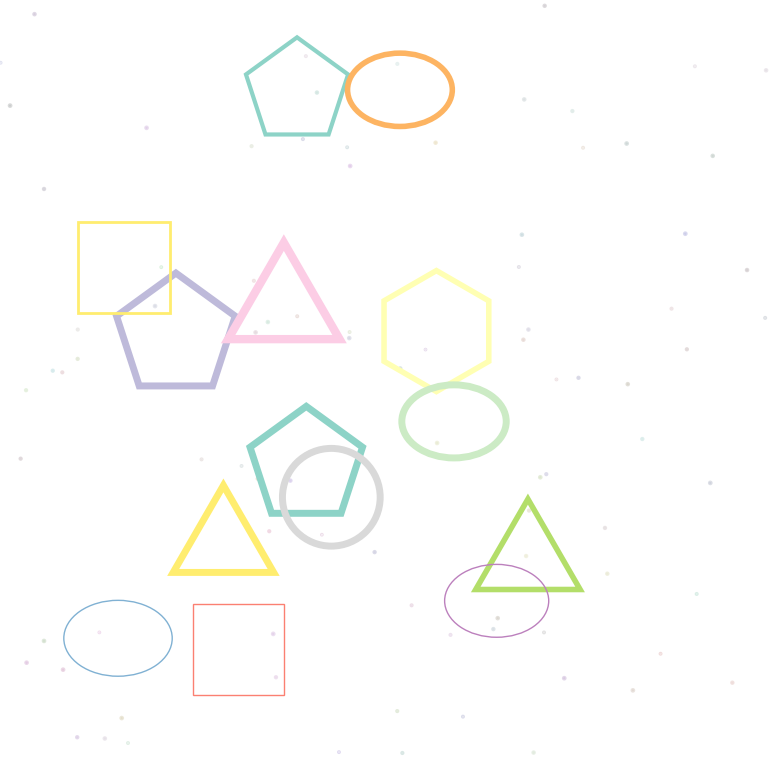[{"shape": "pentagon", "thickness": 2.5, "radius": 0.38, "center": [0.398, 0.395]}, {"shape": "pentagon", "thickness": 1.5, "radius": 0.35, "center": [0.386, 0.882]}, {"shape": "hexagon", "thickness": 2, "radius": 0.39, "center": [0.567, 0.57]}, {"shape": "pentagon", "thickness": 2.5, "radius": 0.41, "center": [0.228, 0.564]}, {"shape": "square", "thickness": 0.5, "radius": 0.3, "center": [0.31, 0.156]}, {"shape": "oval", "thickness": 0.5, "radius": 0.35, "center": [0.153, 0.171]}, {"shape": "oval", "thickness": 2, "radius": 0.34, "center": [0.519, 0.883]}, {"shape": "triangle", "thickness": 2, "radius": 0.39, "center": [0.686, 0.274]}, {"shape": "triangle", "thickness": 3, "radius": 0.42, "center": [0.369, 0.601]}, {"shape": "circle", "thickness": 2.5, "radius": 0.32, "center": [0.43, 0.354]}, {"shape": "oval", "thickness": 0.5, "radius": 0.34, "center": [0.645, 0.22]}, {"shape": "oval", "thickness": 2.5, "radius": 0.34, "center": [0.59, 0.453]}, {"shape": "triangle", "thickness": 2.5, "radius": 0.38, "center": [0.29, 0.294]}, {"shape": "square", "thickness": 1, "radius": 0.3, "center": [0.161, 0.653]}]